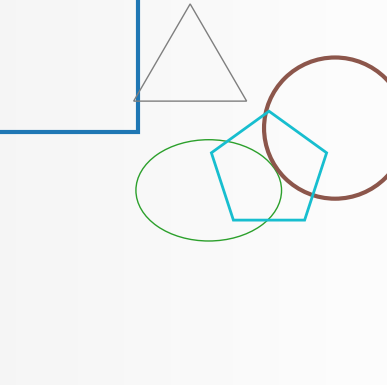[{"shape": "square", "thickness": 3, "radius": 0.94, "center": [0.169, 0.846]}, {"shape": "oval", "thickness": 1, "radius": 0.94, "center": [0.539, 0.506]}, {"shape": "circle", "thickness": 3, "radius": 0.92, "center": [0.865, 0.667]}, {"shape": "triangle", "thickness": 1, "radius": 0.84, "center": [0.491, 0.821]}, {"shape": "pentagon", "thickness": 2, "radius": 0.78, "center": [0.694, 0.555]}]